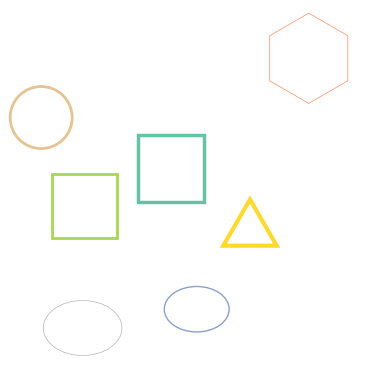[{"shape": "square", "thickness": 2.5, "radius": 0.43, "center": [0.444, 0.563]}, {"shape": "hexagon", "thickness": 0.5, "radius": 0.59, "center": [0.802, 0.849]}, {"shape": "oval", "thickness": 1, "radius": 0.42, "center": [0.511, 0.197]}, {"shape": "square", "thickness": 2, "radius": 0.42, "center": [0.22, 0.465]}, {"shape": "triangle", "thickness": 3, "radius": 0.4, "center": [0.649, 0.402]}, {"shape": "circle", "thickness": 2, "radius": 0.4, "center": [0.107, 0.695]}, {"shape": "oval", "thickness": 0.5, "radius": 0.51, "center": [0.215, 0.148]}]